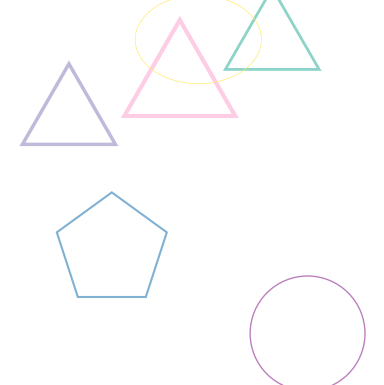[{"shape": "triangle", "thickness": 2, "radius": 0.7, "center": [0.707, 0.89]}, {"shape": "triangle", "thickness": 2.5, "radius": 0.7, "center": [0.179, 0.695]}, {"shape": "pentagon", "thickness": 1.5, "radius": 0.75, "center": [0.29, 0.35]}, {"shape": "triangle", "thickness": 3, "radius": 0.83, "center": [0.467, 0.782]}, {"shape": "circle", "thickness": 1, "radius": 0.75, "center": [0.799, 0.134]}, {"shape": "oval", "thickness": 0.5, "radius": 0.82, "center": [0.515, 0.897]}]